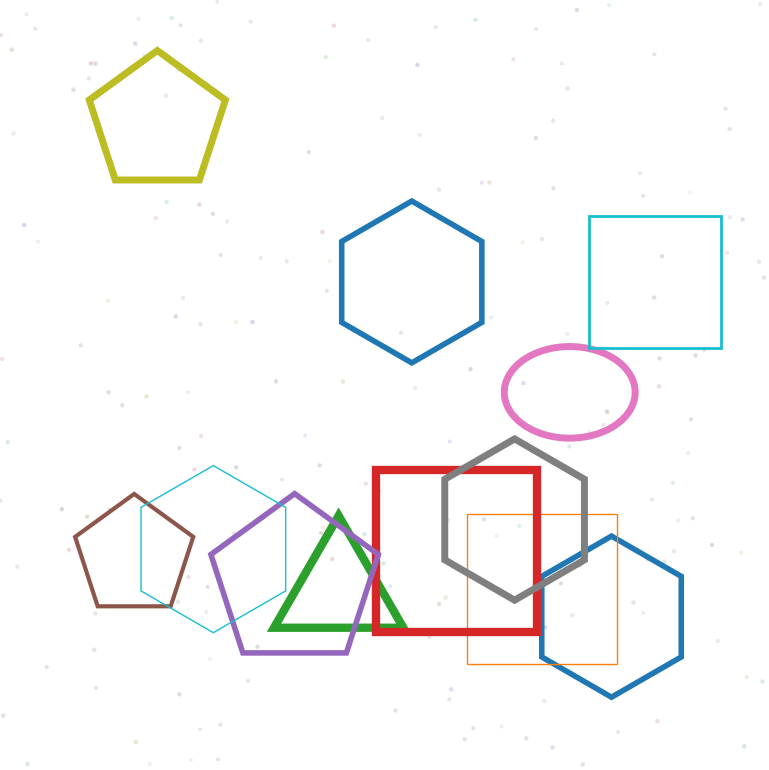[{"shape": "hexagon", "thickness": 2, "radius": 0.52, "center": [0.794, 0.199]}, {"shape": "hexagon", "thickness": 2, "radius": 0.53, "center": [0.535, 0.634]}, {"shape": "square", "thickness": 0.5, "radius": 0.49, "center": [0.704, 0.235]}, {"shape": "triangle", "thickness": 3, "radius": 0.49, "center": [0.44, 0.233]}, {"shape": "square", "thickness": 3, "radius": 0.52, "center": [0.593, 0.284]}, {"shape": "pentagon", "thickness": 2, "radius": 0.57, "center": [0.383, 0.245]}, {"shape": "pentagon", "thickness": 1.5, "radius": 0.4, "center": [0.174, 0.278]}, {"shape": "oval", "thickness": 2.5, "radius": 0.43, "center": [0.74, 0.49]}, {"shape": "hexagon", "thickness": 2.5, "radius": 0.52, "center": [0.668, 0.325]}, {"shape": "pentagon", "thickness": 2.5, "radius": 0.46, "center": [0.204, 0.841]}, {"shape": "hexagon", "thickness": 0.5, "radius": 0.54, "center": [0.277, 0.287]}, {"shape": "square", "thickness": 1, "radius": 0.43, "center": [0.851, 0.634]}]